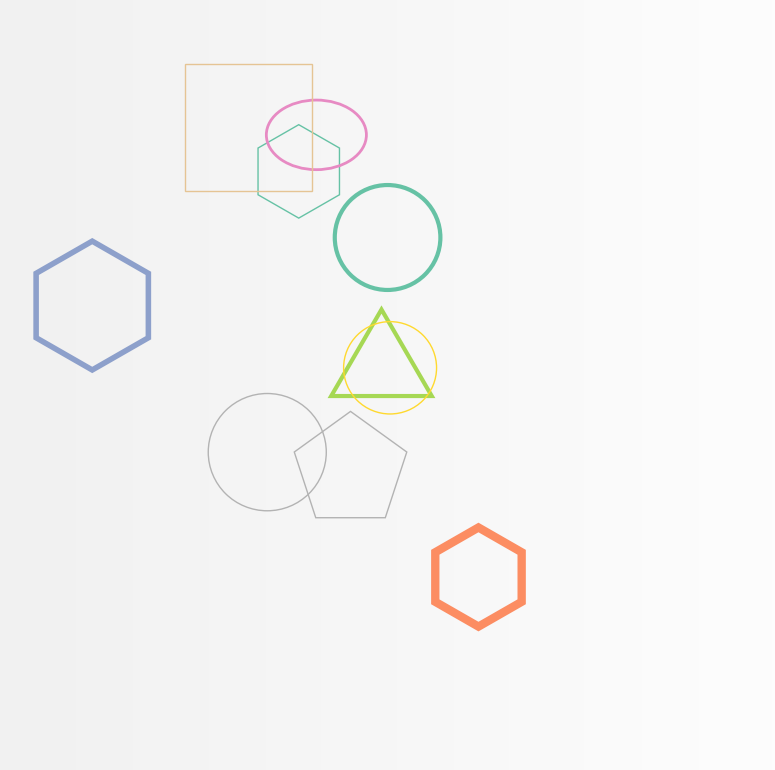[{"shape": "hexagon", "thickness": 0.5, "radius": 0.3, "center": [0.385, 0.777]}, {"shape": "circle", "thickness": 1.5, "radius": 0.34, "center": [0.5, 0.692]}, {"shape": "hexagon", "thickness": 3, "radius": 0.32, "center": [0.617, 0.251]}, {"shape": "hexagon", "thickness": 2, "radius": 0.42, "center": [0.119, 0.603]}, {"shape": "oval", "thickness": 1, "radius": 0.32, "center": [0.408, 0.825]}, {"shape": "triangle", "thickness": 1.5, "radius": 0.37, "center": [0.492, 0.523]}, {"shape": "circle", "thickness": 0.5, "radius": 0.3, "center": [0.503, 0.522]}, {"shape": "square", "thickness": 0.5, "radius": 0.41, "center": [0.321, 0.834]}, {"shape": "circle", "thickness": 0.5, "radius": 0.38, "center": [0.345, 0.413]}, {"shape": "pentagon", "thickness": 0.5, "radius": 0.38, "center": [0.452, 0.389]}]